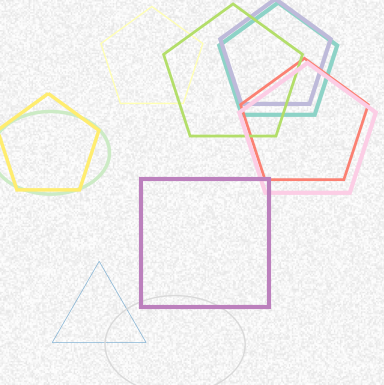[{"shape": "pentagon", "thickness": 3, "radius": 0.81, "center": [0.723, 0.832]}, {"shape": "pentagon", "thickness": 1, "radius": 0.7, "center": [0.394, 0.844]}, {"shape": "pentagon", "thickness": 3, "radius": 0.75, "center": [0.715, 0.852]}, {"shape": "pentagon", "thickness": 2, "radius": 0.87, "center": [0.791, 0.674]}, {"shape": "triangle", "thickness": 0.5, "radius": 0.7, "center": [0.258, 0.181]}, {"shape": "pentagon", "thickness": 2, "radius": 0.95, "center": [0.605, 0.8]}, {"shape": "pentagon", "thickness": 3, "radius": 0.93, "center": [0.799, 0.65]}, {"shape": "oval", "thickness": 1, "radius": 0.91, "center": [0.455, 0.105]}, {"shape": "square", "thickness": 3, "radius": 0.83, "center": [0.533, 0.369]}, {"shape": "oval", "thickness": 2.5, "radius": 0.77, "center": [0.131, 0.603]}, {"shape": "pentagon", "thickness": 2.5, "radius": 0.69, "center": [0.125, 0.619]}]